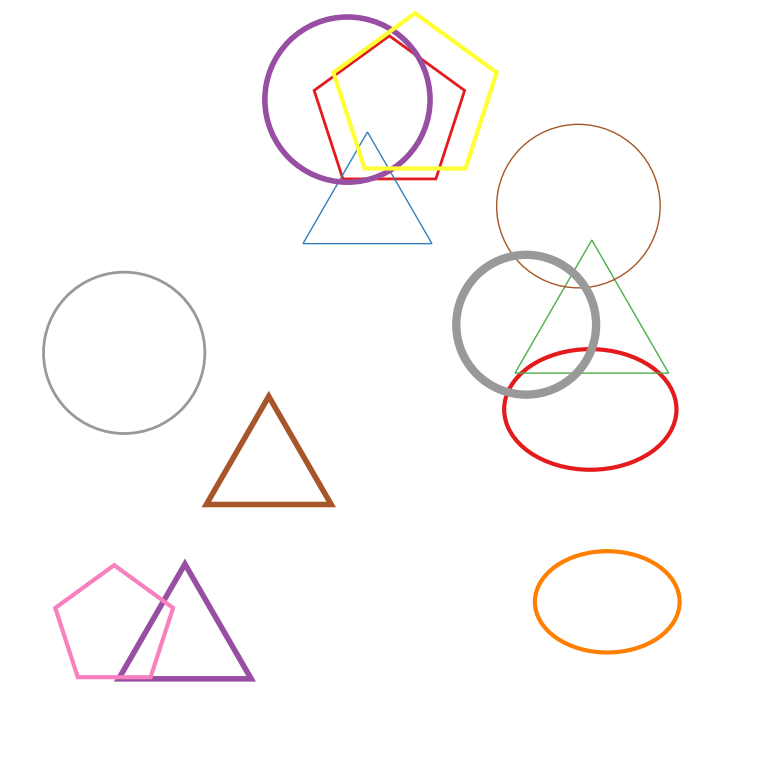[{"shape": "pentagon", "thickness": 1, "radius": 0.51, "center": [0.506, 0.851]}, {"shape": "oval", "thickness": 1.5, "radius": 0.56, "center": [0.767, 0.468]}, {"shape": "triangle", "thickness": 0.5, "radius": 0.48, "center": [0.477, 0.732]}, {"shape": "triangle", "thickness": 0.5, "radius": 0.58, "center": [0.769, 0.573]}, {"shape": "circle", "thickness": 2, "radius": 0.54, "center": [0.451, 0.871]}, {"shape": "triangle", "thickness": 2, "radius": 0.5, "center": [0.24, 0.168]}, {"shape": "oval", "thickness": 1.5, "radius": 0.47, "center": [0.789, 0.218]}, {"shape": "pentagon", "thickness": 1.5, "radius": 0.56, "center": [0.539, 0.871]}, {"shape": "circle", "thickness": 0.5, "radius": 0.53, "center": [0.751, 0.732]}, {"shape": "triangle", "thickness": 2, "radius": 0.47, "center": [0.349, 0.392]}, {"shape": "pentagon", "thickness": 1.5, "radius": 0.4, "center": [0.148, 0.186]}, {"shape": "circle", "thickness": 3, "radius": 0.45, "center": [0.683, 0.578]}, {"shape": "circle", "thickness": 1, "radius": 0.52, "center": [0.161, 0.542]}]